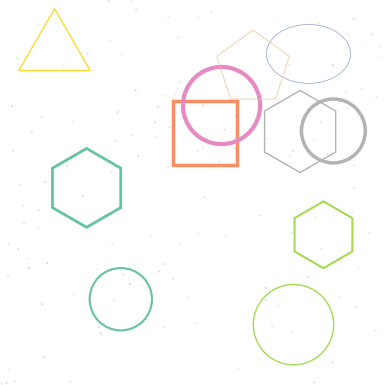[{"shape": "hexagon", "thickness": 2, "radius": 0.51, "center": [0.225, 0.512]}, {"shape": "circle", "thickness": 1.5, "radius": 0.4, "center": [0.314, 0.223]}, {"shape": "square", "thickness": 2.5, "radius": 0.42, "center": [0.532, 0.654]}, {"shape": "oval", "thickness": 0.5, "radius": 0.55, "center": [0.801, 0.86]}, {"shape": "circle", "thickness": 3, "radius": 0.5, "center": [0.575, 0.726]}, {"shape": "hexagon", "thickness": 1.5, "radius": 0.43, "center": [0.84, 0.39]}, {"shape": "circle", "thickness": 1, "radius": 0.52, "center": [0.762, 0.157]}, {"shape": "triangle", "thickness": 1, "radius": 0.54, "center": [0.142, 0.87]}, {"shape": "pentagon", "thickness": 0.5, "radius": 0.5, "center": [0.657, 0.823]}, {"shape": "hexagon", "thickness": 1, "radius": 0.53, "center": [0.78, 0.658]}, {"shape": "circle", "thickness": 2.5, "radius": 0.41, "center": [0.866, 0.66]}]